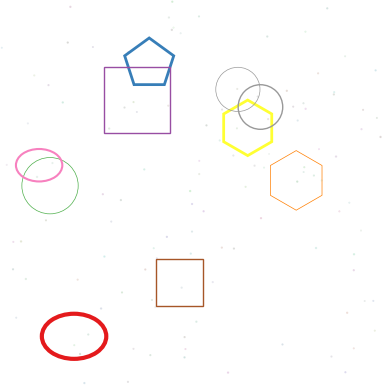[{"shape": "oval", "thickness": 3, "radius": 0.42, "center": [0.192, 0.126]}, {"shape": "pentagon", "thickness": 2, "radius": 0.33, "center": [0.388, 0.834]}, {"shape": "circle", "thickness": 0.5, "radius": 0.37, "center": [0.13, 0.518]}, {"shape": "square", "thickness": 1, "radius": 0.43, "center": [0.355, 0.741]}, {"shape": "hexagon", "thickness": 0.5, "radius": 0.39, "center": [0.769, 0.531]}, {"shape": "hexagon", "thickness": 2, "radius": 0.36, "center": [0.643, 0.668]}, {"shape": "square", "thickness": 1, "radius": 0.31, "center": [0.467, 0.267]}, {"shape": "oval", "thickness": 1.5, "radius": 0.3, "center": [0.102, 0.571]}, {"shape": "circle", "thickness": 1, "radius": 0.29, "center": [0.676, 0.722]}, {"shape": "circle", "thickness": 0.5, "radius": 0.29, "center": [0.618, 0.768]}]